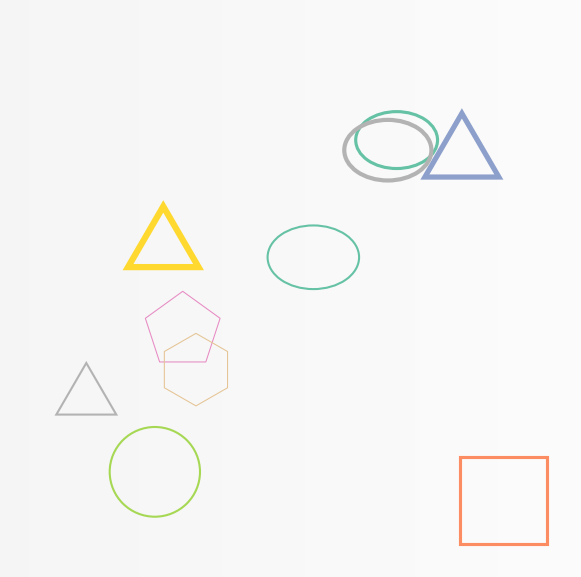[{"shape": "oval", "thickness": 1.5, "radius": 0.35, "center": [0.682, 0.757]}, {"shape": "oval", "thickness": 1, "radius": 0.39, "center": [0.539, 0.554]}, {"shape": "square", "thickness": 1.5, "radius": 0.38, "center": [0.866, 0.133]}, {"shape": "triangle", "thickness": 2.5, "radius": 0.37, "center": [0.795, 0.729]}, {"shape": "pentagon", "thickness": 0.5, "radius": 0.34, "center": [0.314, 0.427]}, {"shape": "circle", "thickness": 1, "radius": 0.39, "center": [0.266, 0.182]}, {"shape": "triangle", "thickness": 3, "radius": 0.35, "center": [0.281, 0.572]}, {"shape": "hexagon", "thickness": 0.5, "radius": 0.31, "center": [0.337, 0.359]}, {"shape": "triangle", "thickness": 1, "radius": 0.3, "center": [0.148, 0.311]}, {"shape": "oval", "thickness": 2, "radius": 0.37, "center": [0.667, 0.739]}]